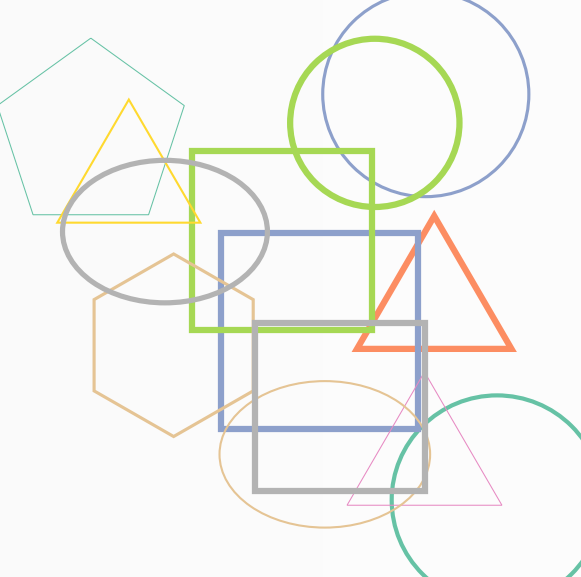[{"shape": "pentagon", "thickness": 0.5, "radius": 0.85, "center": [0.156, 0.764]}, {"shape": "circle", "thickness": 2, "radius": 0.91, "center": [0.855, 0.133]}, {"shape": "triangle", "thickness": 3, "radius": 0.77, "center": [0.747, 0.472]}, {"shape": "circle", "thickness": 1.5, "radius": 0.89, "center": [0.733, 0.836]}, {"shape": "square", "thickness": 3, "radius": 0.85, "center": [0.55, 0.426]}, {"shape": "triangle", "thickness": 0.5, "radius": 0.77, "center": [0.73, 0.201]}, {"shape": "circle", "thickness": 3, "radius": 0.73, "center": [0.645, 0.786]}, {"shape": "square", "thickness": 3, "radius": 0.78, "center": [0.486, 0.582]}, {"shape": "triangle", "thickness": 1, "radius": 0.71, "center": [0.222, 0.685]}, {"shape": "hexagon", "thickness": 1.5, "radius": 0.79, "center": [0.299, 0.401]}, {"shape": "oval", "thickness": 1, "radius": 0.91, "center": [0.559, 0.212]}, {"shape": "square", "thickness": 3, "radius": 0.73, "center": [0.585, 0.295]}, {"shape": "oval", "thickness": 2.5, "radius": 0.88, "center": [0.284, 0.598]}]